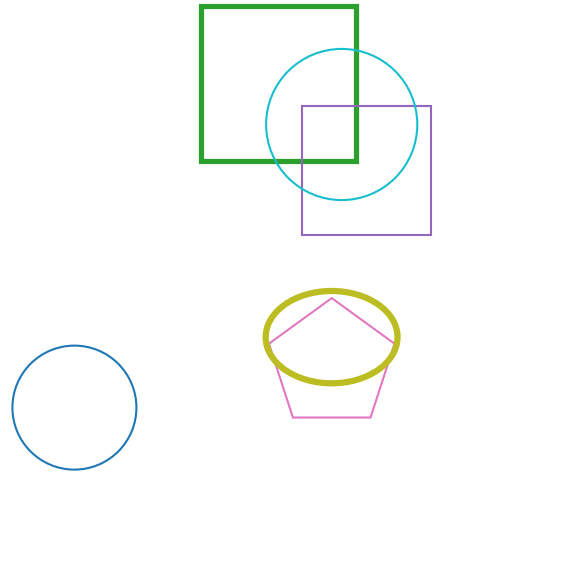[{"shape": "circle", "thickness": 1, "radius": 0.54, "center": [0.129, 0.293]}, {"shape": "square", "thickness": 2.5, "radius": 0.67, "center": [0.483, 0.854]}, {"shape": "square", "thickness": 1, "radius": 0.56, "center": [0.635, 0.704]}, {"shape": "pentagon", "thickness": 1, "radius": 0.57, "center": [0.574, 0.369]}, {"shape": "oval", "thickness": 3, "radius": 0.57, "center": [0.574, 0.415]}, {"shape": "circle", "thickness": 1, "radius": 0.65, "center": [0.592, 0.784]}]